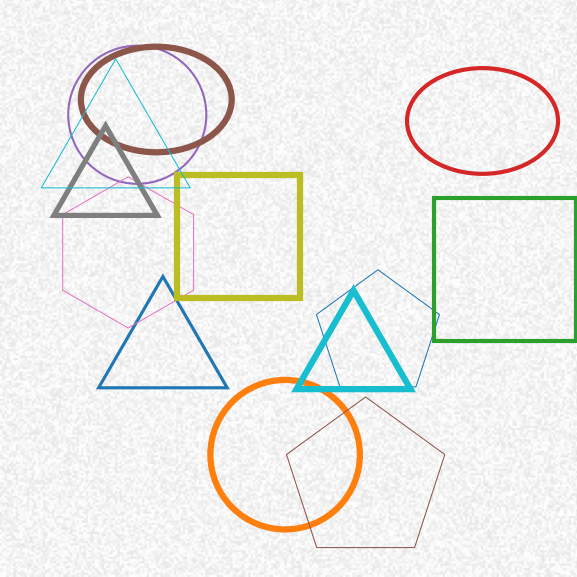[{"shape": "pentagon", "thickness": 0.5, "radius": 0.56, "center": [0.654, 0.42]}, {"shape": "triangle", "thickness": 1.5, "radius": 0.64, "center": [0.282, 0.392]}, {"shape": "circle", "thickness": 3, "radius": 0.65, "center": [0.494, 0.212]}, {"shape": "square", "thickness": 2, "radius": 0.62, "center": [0.875, 0.532]}, {"shape": "oval", "thickness": 2, "radius": 0.65, "center": [0.836, 0.79]}, {"shape": "circle", "thickness": 1, "radius": 0.6, "center": [0.238, 0.8]}, {"shape": "pentagon", "thickness": 0.5, "radius": 0.72, "center": [0.633, 0.168]}, {"shape": "oval", "thickness": 3, "radius": 0.65, "center": [0.271, 0.827]}, {"shape": "hexagon", "thickness": 0.5, "radius": 0.65, "center": [0.222, 0.562]}, {"shape": "triangle", "thickness": 2.5, "radius": 0.52, "center": [0.183, 0.678]}, {"shape": "square", "thickness": 3, "radius": 0.53, "center": [0.413, 0.589]}, {"shape": "triangle", "thickness": 3, "radius": 0.57, "center": [0.612, 0.382]}, {"shape": "triangle", "thickness": 0.5, "radius": 0.74, "center": [0.2, 0.748]}]